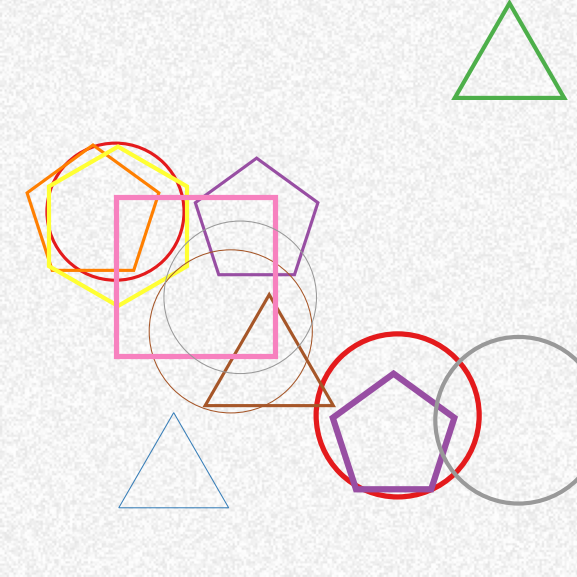[{"shape": "circle", "thickness": 1.5, "radius": 0.59, "center": [0.2, 0.633]}, {"shape": "circle", "thickness": 2.5, "radius": 0.71, "center": [0.689, 0.28]}, {"shape": "triangle", "thickness": 0.5, "radius": 0.55, "center": [0.301, 0.175]}, {"shape": "triangle", "thickness": 2, "radius": 0.55, "center": [0.882, 0.884]}, {"shape": "pentagon", "thickness": 1.5, "radius": 0.56, "center": [0.444, 0.614]}, {"shape": "pentagon", "thickness": 3, "radius": 0.55, "center": [0.682, 0.241]}, {"shape": "pentagon", "thickness": 1.5, "radius": 0.6, "center": [0.161, 0.628]}, {"shape": "hexagon", "thickness": 2, "radius": 0.69, "center": [0.204, 0.607]}, {"shape": "circle", "thickness": 0.5, "radius": 0.71, "center": [0.4, 0.425]}, {"shape": "triangle", "thickness": 1.5, "radius": 0.64, "center": [0.466, 0.361]}, {"shape": "square", "thickness": 2.5, "radius": 0.69, "center": [0.338, 0.52]}, {"shape": "circle", "thickness": 2, "radius": 0.72, "center": [0.898, 0.271]}, {"shape": "circle", "thickness": 0.5, "radius": 0.66, "center": [0.416, 0.484]}]